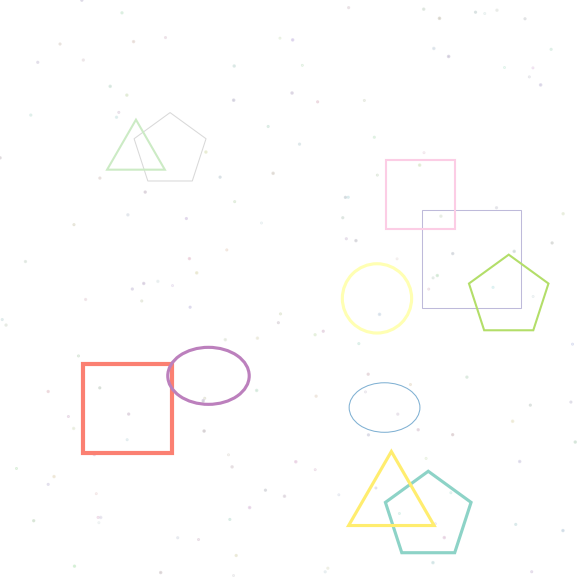[{"shape": "pentagon", "thickness": 1.5, "radius": 0.39, "center": [0.742, 0.105]}, {"shape": "circle", "thickness": 1.5, "radius": 0.3, "center": [0.653, 0.482]}, {"shape": "square", "thickness": 0.5, "radius": 0.43, "center": [0.817, 0.55]}, {"shape": "square", "thickness": 2, "radius": 0.38, "center": [0.221, 0.292]}, {"shape": "oval", "thickness": 0.5, "radius": 0.31, "center": [0.666, 0.293]}, {"shape": "pentagon", "thickness": 1, "radius": 0.36, "center": [0.881, 0.486]}, {"shape": "square", "thickness": 1, "radius": 0.3, "center": [0.728, 0.663]}, {"shape": "pentagon", "thickness": 0.5, "radius": 0.33, "center": [0.294, 0.739]}, {"shape": "oval", "thickness": 1.5, "radius": 0.35, "center": [0.361, 0.348]}, {"shape": "triangle", "thickness": 1, "radius": 0.29, "center": [0.235, 0.734]}, {"shape": "triangle", "thickness": 1.5, "radius": 0.43, "center": [0.678, 0.132]}]